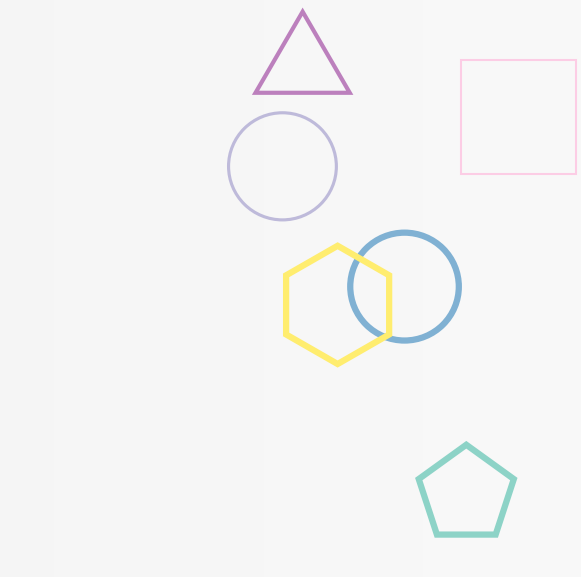[{"shape": "pentagon", "thickness": 3, "radius": 0.43, "center": [0.802, 0.143]}, {"shape": "circle", "thickness": 1.5, "radius": 0.46, "center": [0.486, 0.711]}, {"shape": "circle", "thickness": 3, "radius": 0.47, "center": [0.696, 0.503]}, {"shape": "square", "thickness": 1, "radius": 0.49, "center": [0.892, 0.797]}, {"shape": "triangle", "thickness": 2, "radius": 0.47, "center": [0.521, 0.885]}, {"shape": "hexagon", "thickness": 3, "radius": 0.51, "center": [0.581, 0.471]}]